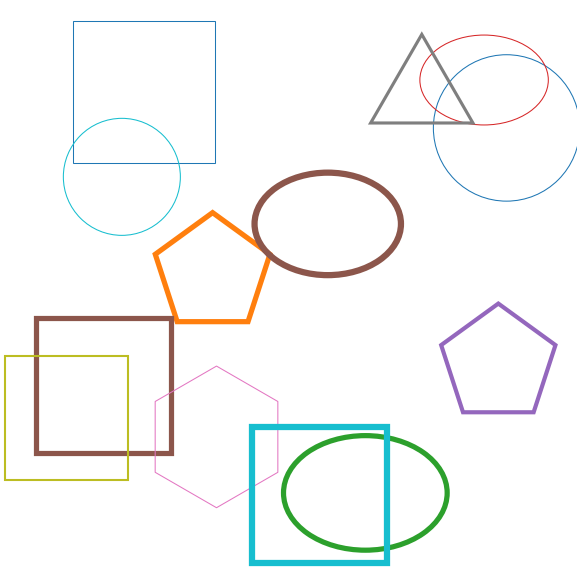[{"shape": "circle", "thickness": 0.5, "radius": 0.63, "center": [0.877, 0.778]}, {"shape": "square", "thickness": 0.5, "radius": 0.61, "center": [0.249, 0.84]}, {"shape": "pentagon", "thickness": 2.5, "radius": 0.52, "center": [0.368, 0.527]}, {"shape": "oval", "thickness": 2.5, "radius": 0.71, "center": [0.633, 0.146]}, {"shape": "oval", "thickness": 0.5, "radius": 0.56, "center": [0.838, 0.861]}, {"shape": "pentagon", "thickness": 2, "radius": 0.52, "center": [0.863, 0.369]}, {"shape": "oval", "thickness": 3, "radius": 0.63, "center": [0.568, 0.611]}, {"shape": "square", "thickness": 2.5, "radius": 0.58, "center": [0.179, 0.331]}, {"shape": "hexagon", "thickness": 0.5, "radius": 0.61, "center": [0.375, 0.243]}, {"shape": "triangle", "thickness": 1.5, "radius": 0.51, "center": [0.73, 0.837]}, {"shape": "square", "thickness": 1, "radius": 0.54, "center": [0.115, 0.276]}, {"shape": "square", "thickness": 3, "radius": 0.59, "center": [0.553, 0.143]}, {"shape": "circle", "thickness": 0.5, "radius": 0.51, "center": [0.211, 0.693]}]